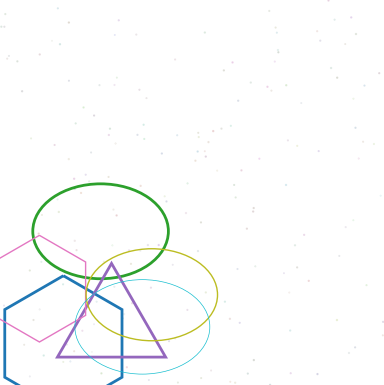[{"shape": "hexagon", "thickness": 2, "radius": 0.88, "center": [0.165, 0.108]}, {"shape": "oval", "thickness": 2, "radius": 0.88, "center": [0.261, 0.399]}, {"shape": "triangle", "thickness": 2, "radius": 0.81, "center": [0.29, 0.154]}, {"shape": "hexagon", "thickness": 1, "radius": 0.69, "center": [0.102, 0.25]}, {"shape": "oval", "thickness": 1, "radius": 0.85, "center": [0.394, 0.234]}, {"shape": "oval", "thickness": 0.5, "radius": 0.88, "center": [0.37, 0.151]}]